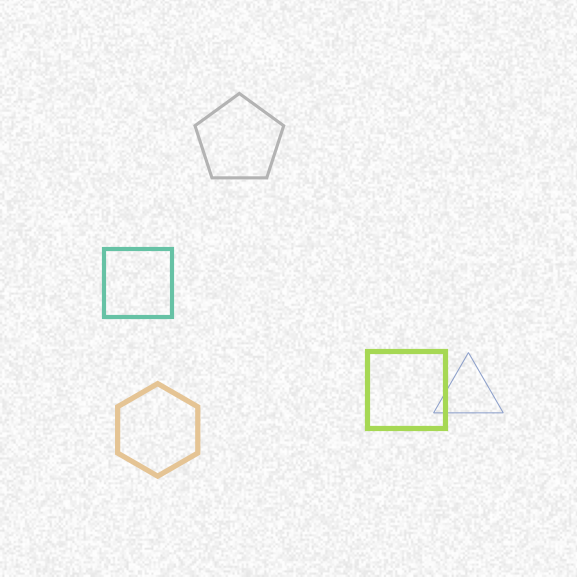[{"shape": "square", "thickness": 2, "radius": 0.3, "center": [0.239, 0.509]}, {"shape": "triangle", "thickness": 0.5, "radius": 0.35, "center": [0.811, 0.319]}, {"shape": "square", "thickness": 2.5, "radius": 0.34, "center": [0.703, 0.325]}, {"shape": "hexagon", "thickness": 2.5, "radius": 0.4, "center": [0.273, 0.255]}, {"shape": "pentagon", "thickness": 1.5, "radius": 0.4, "center": [0.414, 0.756]}]